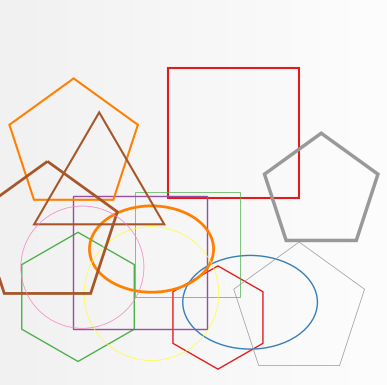[{"shape": "square", "thickness": 1.5, "radius": 0.84, "center": [0.603, 0.653]}, {"shape": "hexagon", "thickness": 1, "radius": 0.67, "center": [0.562, 0.175]}, {"shape": "oval", "thickness": 1, "radius": 0.87, "center": [0.645, 0.215]}, {"shape": "hexagon", "thickness": 1, "radius": 0.84, "center": [0.201, 0.229]}, {"shape": "square", "thickness": 0.5, "radius": 0.68, "center": [0.484, 0.364]}, {"shape": "square", "thickness": 1, "radius": 0.87, "center": [0.362, 0.318]}, {"shape": "oval", "thickness": 2, "radius": 0.8, "center": [0.391, 0.353]}, {"shape": "pentagon", "thickness": 1.5, "radius": 0.87, "center": [0.19, 0.622]}, {"shape": "circle", "thickness": 0.5, "radius": 0.87, "center": [0.391, 0.237]}, {"shape": "triangle", "thickness": 1.5, "radius": 0.97, "center": [0.256, 0.514]}, {"shape": "pentagon", "thickness": 2, "radius": 0.95, "center": [0.122, 0.391]}, {"shape": "circle", "thickness": 0.5, "radius": 0.79, "center": [0.213, 0.306]}, {"shape": "pentagon", "thickness": 2.5, "radius": 0.77, "center": [0.829, 0.5]}, {"shape": "pentagon", "thickness": 0.5, "radius": 0.89, "center": [0.772, 0.194]}]